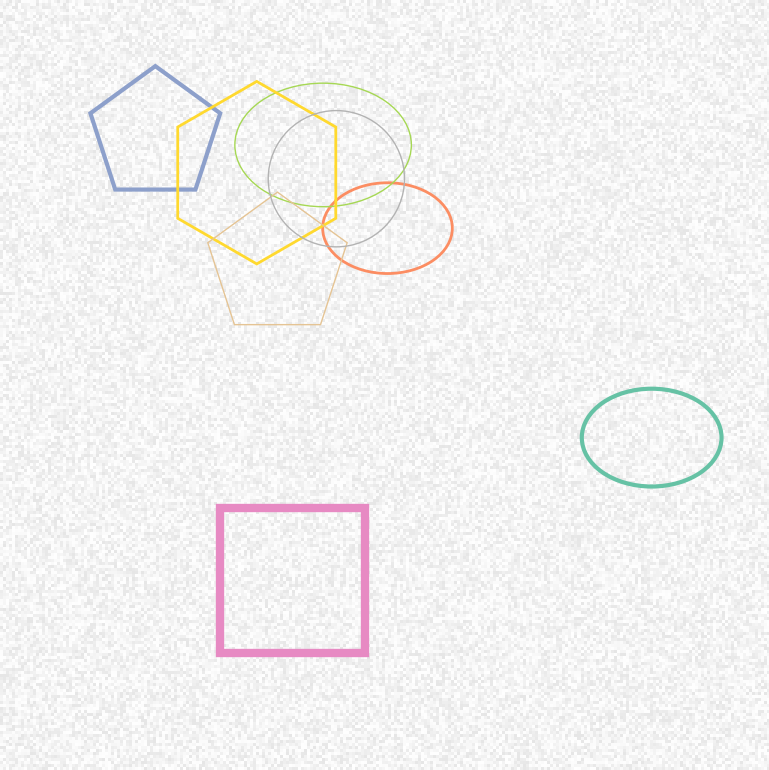[{"shape": "oval", "thickness": 1.5, "radius": 0.45, "center": [0.846, 0.432]}, {"shape": "oval", "thickness": 1, "radius": 0.42, "center": [0.503, 0.704]}, {"shape": "pentagon", "thickness": 1.5, "radius": 0.44, "center": [0.202, 0.826]}, {"shape": "square", "thickness": 3, "radius": 0.47, "center": [0.38, 0.246]}, {"shape": "oval", "thickness": 0.5, "radius": 0.57, "center": [0.42, 0.812]}, {"shape": "hexagon", "thickness": 1, "radius": 0.59, "center": [0.333, 0.776]}, {"shape": "pentagon", "thickness": 0.5, "radius": 0.48, "center": [0.36, 0.655]}, {"shape": "circle", "thickness": 0.5, "radius": 0.44, "center": [0.437, 0.768]}]